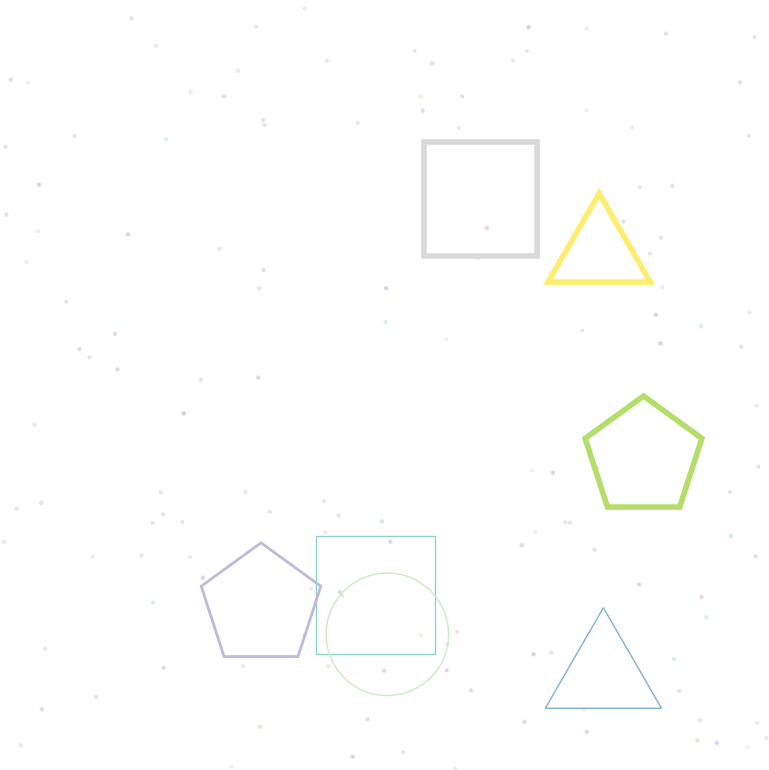[{"shape": "square", "thickness": 0.5, "radius": 0.38, "center": [0.488, 0.227]}, {"shape": "pentagon", "thickness": 1, "radius": 0.41, "center": [0.339, 0.213]}, {"shape": "triangle", "thickness": 0.5, "radius": 0.44, "center": [0.784, 0.124]}, {"shape": "pentagon", "thickness": 2, "radius": 0.4, "center": [0.836, 0.406]}, {"shape": "square", "thickness": 2, "radius": 0.37, "center": [0.624, 0.741]}, {"shape": "circle", "thickness": 0.5, "radius": 0.4, "center": [0.503, 0.176]}, {"shape": "triangle", "thickness": 2, "radius": 0.38, "center": [0.778, 0.672]}]